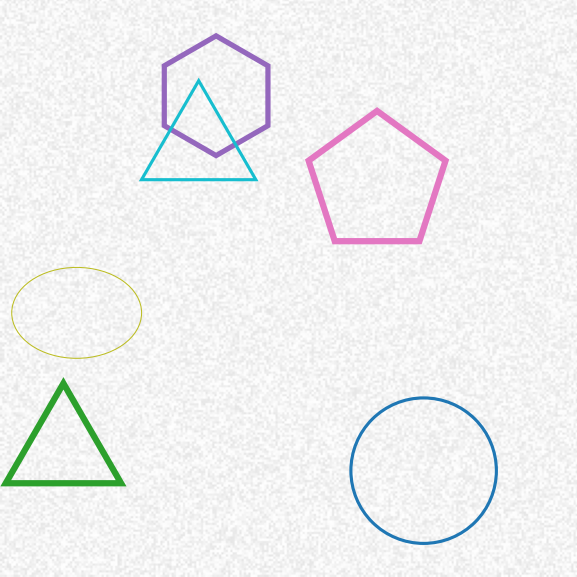[{"shape": "circle", "thickness": 1.5, "radius": 0.63, "center": [0.734, 0.184]}, {"shape": "triangle", "thickness": 3, "radius": 0.58, "center": [0.11, 0.22]}, {"shape": "hexagon", "thickness": 2.5, "radius": 0.52, "center": [0.374, 0.833]}, {"shape": "pentagon", "thickness": 3, "radius": 0.62, "center": [0.653, 0.682]}, {"shape": "oval", "thickness": 0.5, "radius": 0.56, "center": [0.133, 0.457]}, {"shape": "triangle", "thickness": 1.5, "radius": 0.57, "center": [0.344, 0.745]}]